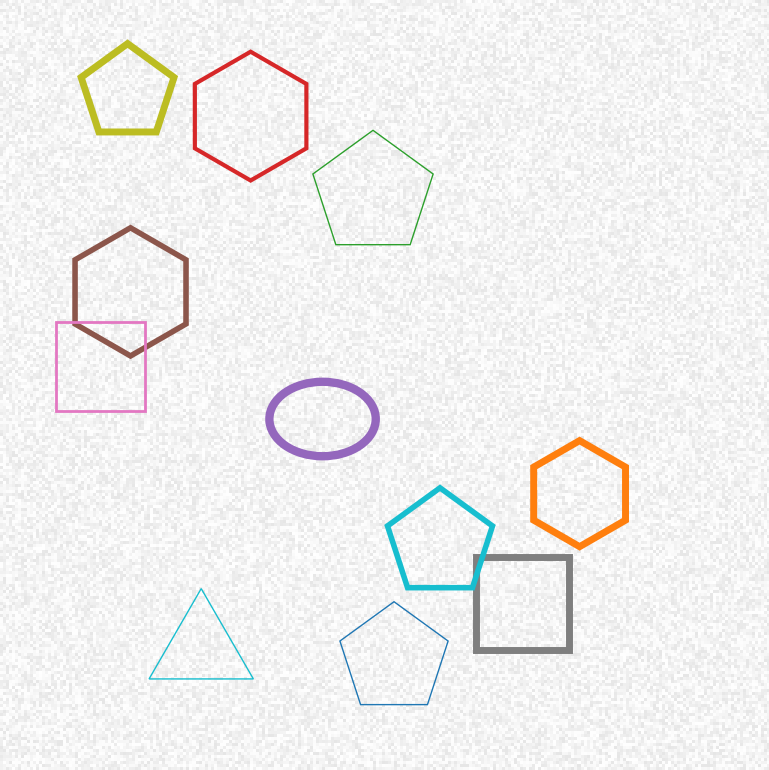[{"shape": "pentagon", "thickness": 0.5, "radius": 0.37, "center": [0.512, 0.145]}, {"shape": "hexagon", "thickness": 2.5, "radius": 0.34, "center": [0.753, 0.359]}, {"shape": "pentagon", "thickness": 0.5, "radius": 0.41, "center": [0.484, 0.749]}, {"shape": "hexagon", "thickness": 1.5, "radius": 0.42, "center": [0.325, 0.849]}, {"shape": "oval", "thickness": 3, "radius": 0.35, "center": [0.419, 0.456]}, {"shape": "hexagon", "thickness": 2, "radius": 0.42, "center": [0.17, 0.621]}, {"shape": "square", "thickness": 1, "radius": 0.29, "center": [0.131, 0.524]}, {"shape": "square", "thickness": 2.5, "radius": 0.3, "center": [0.678, 0.216]}, {"shape": "pentagon", "thickness": 2.5, "radius": 0.32, "center": [0.166, 0.88]}, {"shape": "pentagon", "thickness": 2, "radius": 0.36, "center": [0.571, 0.295]}, {"shape": "triangle", "thickness": 0.5, "radius": 0.39, "center": [0.261, 0.157]}]